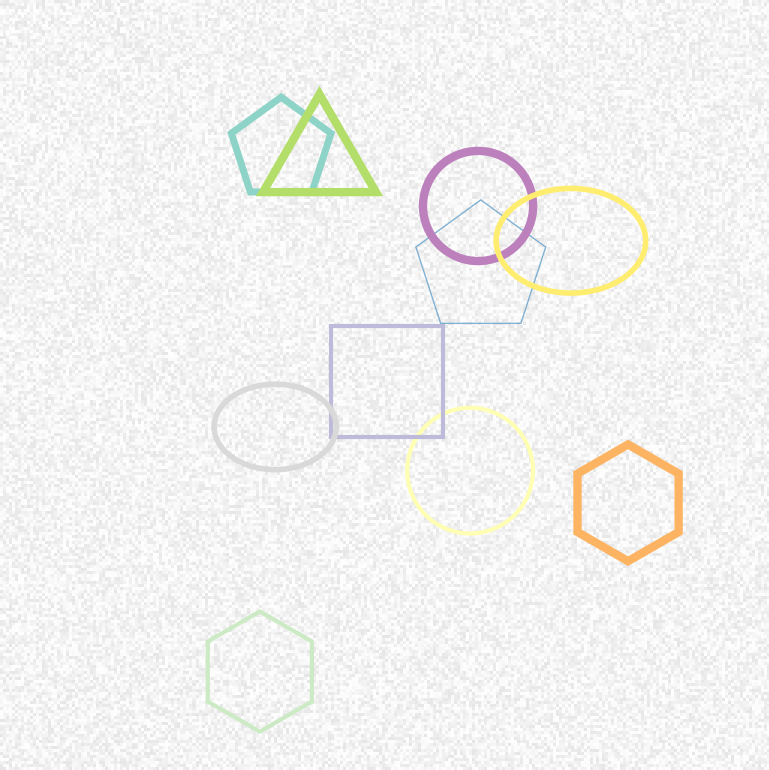[{"shape": "pentagon", "thickness": 2.5, "radius": 0.34, "center": [0.365, 0.806]}, {"shape": "circle", "thickness": 1.5, "radius": 0.41, "center": [0.611, 0.389]}, {"shape": "square", "thickness": 1.5, "radius": 0.36, "center": [0.502, 0.504]}, {"shape": "pentagon", "thickness": 0.5, "radius": 0.44, "center": [0.624, 0.652]}, {"shape": "hexagon", "thickness": 3, "radius": 0.38, "center": [0.816, 0.347]}, {"shape": "triangle", "thickness": 3, "radius": 0.42, "center": [0.415, 0.793]}, {"shape": "oval", "thickness": 2, "radius": 0.4, "center": [0.357, 0.446]}, {"shape": "circle", "thickness": 3, "radius": 0.36, "center": [0.621, 0.732]}, {"shape": "hexagon", "thickness": 1.5, "radius": 0.39, "center": [0.337, 0.128]}, {"shape": "oval", "thickness": 2, "radius": 0.49, "center": [0.741, 0.687]}]